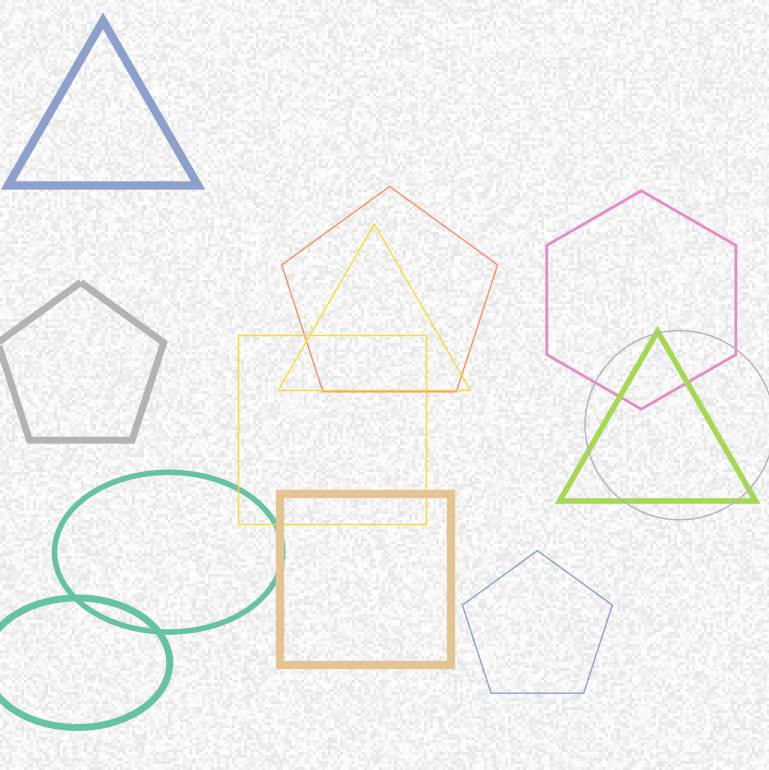[{"shape": "oval", "thickness": 2.5, "radius": 0.6, "center": [0.1, 0.139]}, {"shape": "oval", "thickness": 2, "radius": 0.74, "center": [0.219, 0.283]}, {"shape": "pentagon", "thickness": 0.5, "radius": 0.74, "center": [0.506, 0.61]}, {"shape": "pentagon", "thickness": 0.5, "radius": 0.51, "center": [0.698, 0.183]}, {"shape": "triangle", "thickness": 3, "radius": 0.71, "center": [0.134, 0.83]}, {"shape": "hexagon", "thickness": 1, "radius": 0.71, "center": [0.833, 0.61]}, {"shape": "triangle", "thickness": 2, "radius": 0.73, "center": [0.854, 0.423]}, {"shape": "triangle", "thickness": 0.5, "radius": 0.72, "center": [0.486, 0.565]}, {"shape": "square", "thickness": 0.5, "radius": 0.61, "center": [0.431, 0.442]}, {"shape": "square", "thickness": 3, "radius": 0.56, "center": [0.475, 0.247]}, {"shape": "pentagon", "thickness": 2.5, "radius": 0.57, "center": [0.105, 0.52]}, {"shape": "circle", "thickness": 0.5, "radius": 0.61, "center": [0.883, 0.448]}]